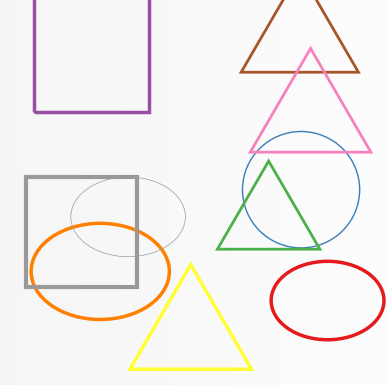[{"shape": "oval", "thickness": 2.5, "radius": 0.73, "center": [0.845, 0.219]}, {"shape": "circle", "thickness": 1, "radius": 0.76, "center": [0.777, 0.507]}, {"shape": "triangle", "thickness": 2, "radius": 0.76, "center": [0.693, 0.429]}, {"shape": "square", "thickness": 2.5, "radius": 0.75, "center": [0.236, 0.858]}, {"shape": "oval", "thickness": 2.5, "radius": 0.89, "center": [0.259, 0.295]}, {"shape": "triangle", "thickness": 2.5, "radius": 0.9, "center": [0.492, 0.132]}, {"shape": "triangle", "thickness": 2, "radius": 0.87, "center": [0.774, 0.9]}, {"shape": "triangle", "thickness": 2, "radius": 0.9, "center": [0.802, 0.695]}, {"shape": "oval", "thickness": 0.5, "radius": 0.74, "center": [0.331, 0.437]}, {"shape": "square", "thickness": 3, "radius": 0.71, "center": [0.21, 0.397]}]